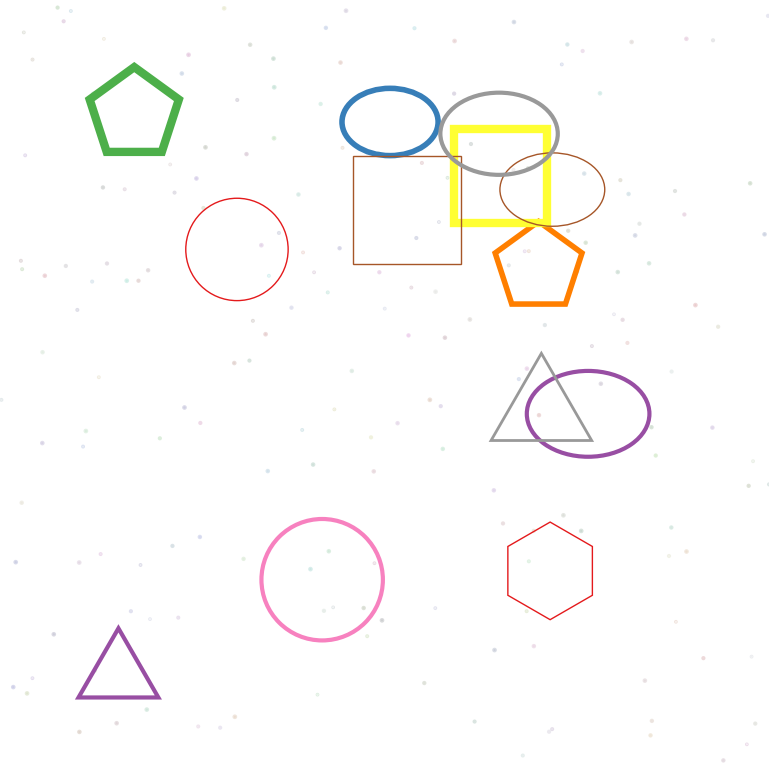[{"shape": "circle", "thickness": 0.5, "radius": 0.33, "center": [0.308, 0.676]}, {"shape": "hexagon", "thickness": 0.5, "radius": 0.32, "center": [0.714, 0.259]}, {"shape": "oval", "thickness": 2, "radius": 0.31, "center": [0.507, 0.842]}, {"shape": "pentagon", "thickness": 3, "radius": 0.3, "center": [0.174, 0.852]}, {"shape": "oval", "thickness": 1.5, "radius": 0.4, "center": [0.764, 0.463]}, {"shape": "triangle", "thickness": 1.5, "radius": 0.3, "center": [0.154, 0.124]}, {"shape": "pentagon", "thickness": 2, "radius": 0.3, "center": [0.699, 0.653]}, {"shape": "square", "thickness": 3, "radius": 0.3, "center": [0.65, 0.771]}, {"shape": "oval", "thickness": 0.5, "radius": 0.34, "center": [0.717, 0.754]}, {"shape": "square", "thickness": 0.5, "radius": 0.35, "center": [0.529, 0.727]}, {"shape": "circle", "thickness": 1.5, "radius": 0.39, "center": [0.418, 0.247]}, {"shape": "oval", "thickness": 1.5, "radius": 0.38, "center": [0.648, 0.826]}, {"shape": "triangle", "thickness": 1, "radius": 0.38, "center": [0.703, 0.466]}]